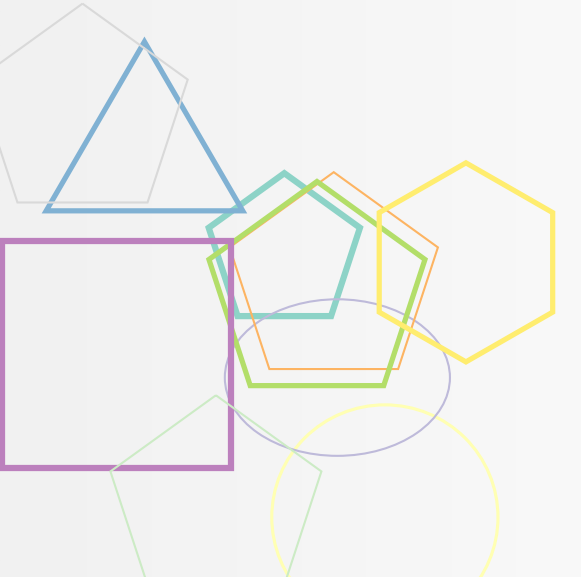[{"shape": "pentagon", "thickness": 3, "radius": 0.68, "center": [0.489, 0.562]}, {"shape": "circle", "thickness": 1.5, "radius": 0.97, "center": [0.662, 0.103]}, {"shape": "oval", "thickness": 1, "radius": 0.97, "center": [0.58, 0.345]}, {"shape": "triangle", "thickness": 2.5, "radius": 0.98, "center": [0.249, 0.732]}, {"shape": "pentagon", "thickness": 1, "radius": 0.94, "center": [0.574, 0.513]}, {"shape": "pentagon", "thickness": 2.5, "radius": 0.98, "center": [0.545, 0.489]}, {"shape": "pentagon", "thickness": 1, "radius": 0.95, "center": [0.142, 0.803]}, {"shape": "square", "thickness": 3, "radius": 0.98, "center": [0.2, 0.385]}, {"shape": "pentagon", "thickness": 1, "radius": 0.95, "center": [0.371, 0.124]}, {"shape": "hexagon", "thickness": 2.5, "radius": 0.86, "center": [0.802, 0.545]}]